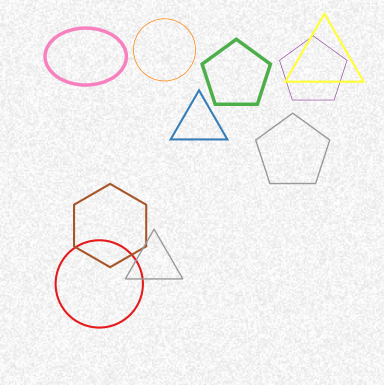[{"shape": "circle", "thickness": 1.5, "radius": 0.57, "center": [0.258, 0.263]}, {"shape": "triangle", "thickness": 1.5, "radius": 0.43, "center": [0.517, 0.68]}, {"shape": "pentagon", "thickness": 2.5, "radius": 0.47, "center": [0.614, 0.805]}, {"shape": "pentagon", "thickness": 0.5, "radius": 0.46, "center": [0.814, 0.815]}, {"shape": "circle", "thickness": 0.5, "radius": 0.4, "center": [0.427, 0.87]}, {"shape": "triangle", "thickness": 1.5, "radius": 0.59, "center": [0.843, 0.847]}, {"shape": "hexagon", "thickness": 1.5, "radius": 0.54, "center": [0.286, 0.414]}, {"shape": "oval", "thickness": 2.5, "radius": 0.53, "center": [0.223, 0.853]}, {"shape": "triangle", "thickness": 1, "radius": 0.43, "center": [0.4, 0.319]}, {"shape": "pentagon", "thickness": 1, "radius": 0.51, "center": [0.76, 0.605]}]